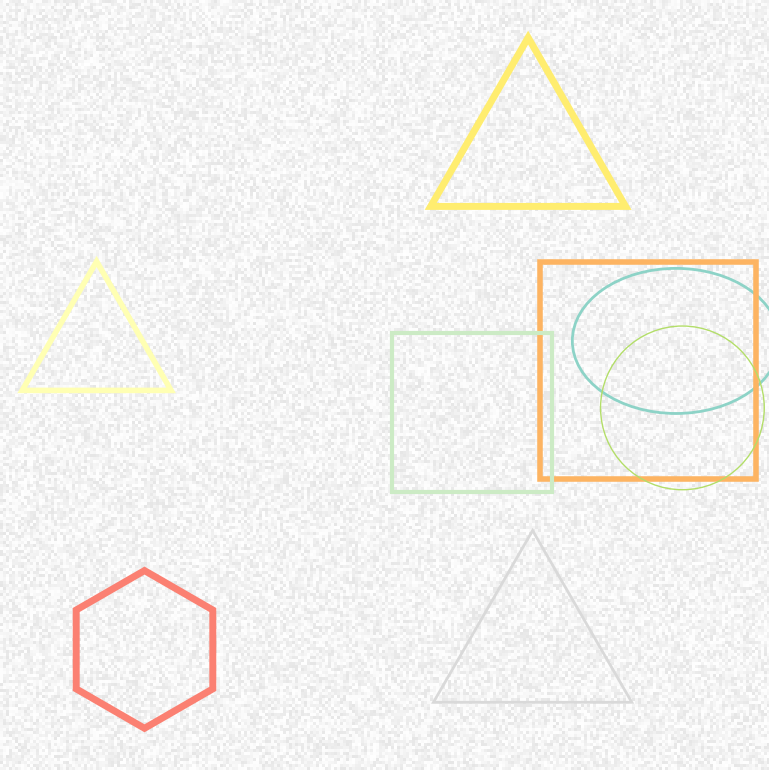[{"shape": "oval", "thickness": 1, "radius": 0.67, "center": [0.878, 0.557]}, {"shape": "triangle", "thickness": 2, "radius": 0.56, "center": [0.125, 0.549]}, {"shape": "hexagon", "thickness": 2.5, "radius": 0.51, "center": [0.188, 0.157]}, {"shape": "square", "thickness": 2, "radius": 0.7, "center": [0.842, 0.519]}, {"shape": "circle", "thickness": 0.5, "radius": 0.53, "center": [0.886, 0.47]}, {"shape": "triangle", "thickness": 1, "radius": 0.74, "center": [0.692, 0.162]}, {"shape": "square", "thickness": 1.5, "radius": 0.52, "center": [0.613, 0.464]}, {"shape": "triangle", "thickness": 2.5, "radius": 0.73, "center": [0.686, 0.805]}]